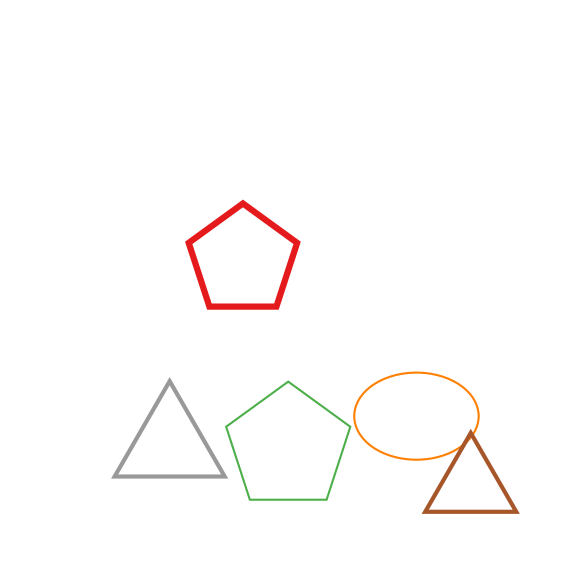[{"shape": "pentagon", "thickness": 3, "radius": 0.49, "center": [0.421, 0.548]}, {"shape": "pentagon", "thickness": 1, "radius": 0.57, "center": [0.499, 0.225]}, {"shape": "oval", "thickness": 1, "radius": 0.54, "center": [0.721, 0.279]}, {"shape": "triangle", "thickness": 2, "radius": 0.46, "center": [0.815, 0.158]}, {"shape": "triangle", "thickness": 2, "radius": 0.55, "center": [0.294, 0.229]}]